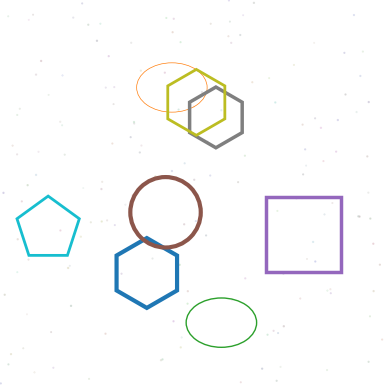[{"shape": "hexagon", "thickness": 3, "radius": 0.45, "center": [0.381, 0.291]}, {"shape": "oval", "thickness": 0.5, "radius": 0.46, "center": [0.446, 0.773]}, {"shape": "oval", "thickness": 1, "radius": 0.46, "center": [0.575, 0.162]}, {"shape": "square", "thickness": 2.5, "radius": 0.49, "center": [0.789, 0.391]}, {"shape": "circle", "thickness": 3, "radius": 0.46, "center": [0.43, 0.449]}, {"shape": "hexagon", "thickness": 2.5, "radius": 0.39, "center": [0.561, 0.695]}, {"shape": "hexagon", "thickness": 2, "radius": 0.43, "center": [0.51, 0.734]}, {"shape": "pentagon", "thickness": 2, "radius": 0.43, "center": [0.125, 0.406]}]